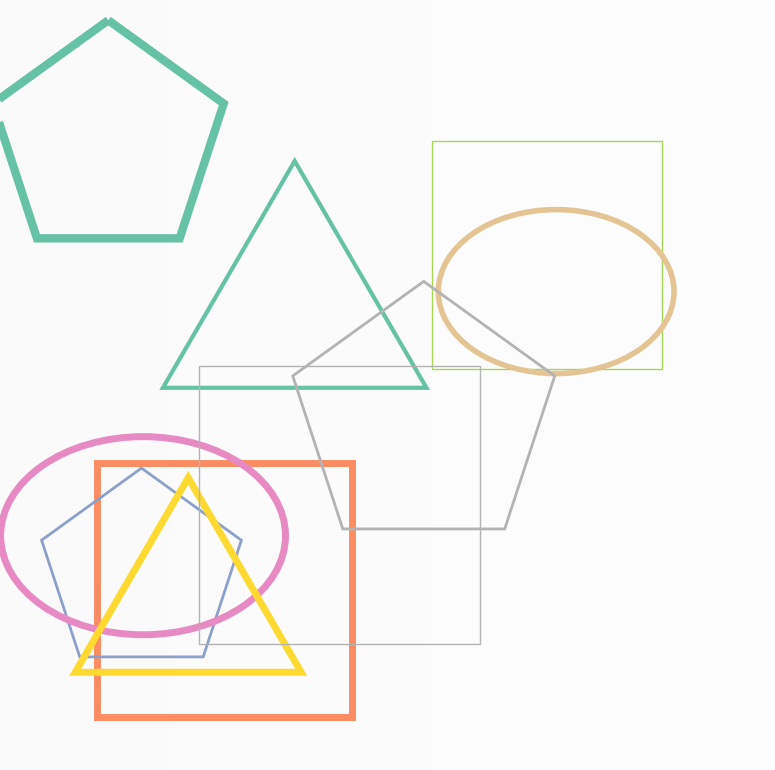[{"shape": "pentagon", "thickness": 3, "radius": 0.78, "center": [0.14, 0.817]}, {"shape": "triangle", "thickness": 1.5, "radius": 0.98, "center": [0.38, 0.595]}, {"shape": "square", "thickness": 2.5, "radius": 0.82, "center": [0.29, 0.234]}, {"shape": "pentagon", "thickness": 1, "radius": 0.68, "center": [0.183, 0.257]}, {"shape": "oval", "thickness": 2.5, "radius": 0.92, "center": [0.185, 0.304]}, {"shape": "square", "thickness": 0.5, "radius": 0.74, "center": [0.706, 0.669]}, {"shape": "triangle", "thickness": 2.5, "radius": 0.84, "center": [0.243, 0.211]}, {"shape": "oval", "thickness": 2, "radius": 0.76, "center": [0.718, 0.621]}, {"shape": "square", "thickness": 0.5, "radius": 0.9, "center": [0.438, 0.344]}, {"shape": "pentagon", "thickness": 1, "radius": 0.89, "center": [0.547, 0.457]}]